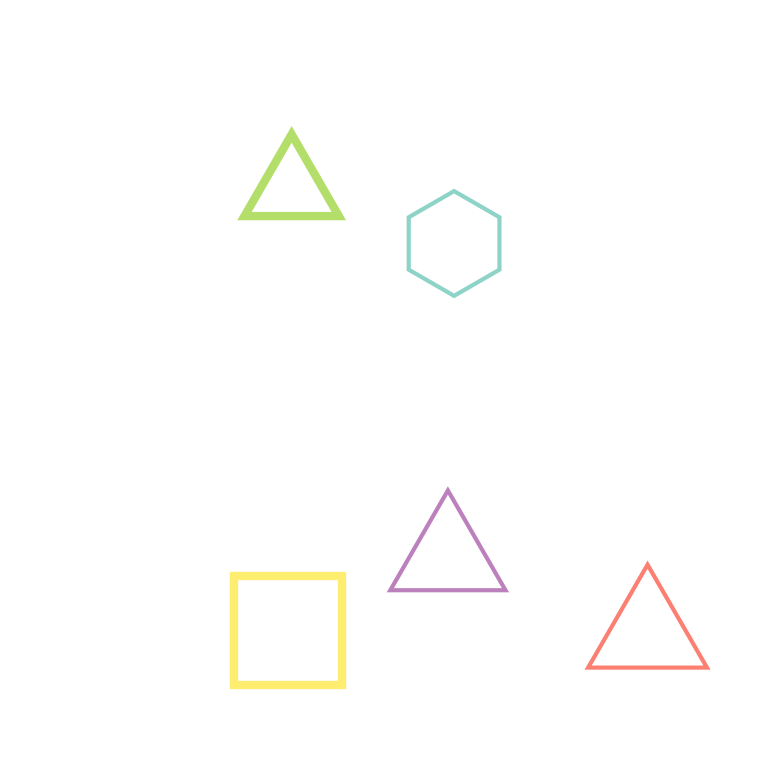[{"shape": "hexagon", "thickness": 1.5, "radius": 0.34, "center": [0.59, 0.684]}, {"shape": "triangle", "thickness": 1.5, "radius": 0.45, "center": [0.841, 0.178]}, {"shape": "triangle", "thickness": 3, "radius": 0.35, "center": [0.379, 0.755]}, {"shape": "triangle", "thickness": 1.5, "radius": 0.43, "center": [0.582, 0.277]}, {"shape": "square", "thickness": 3, "radius": 0.35, "center": [0.374, 0.181]}]